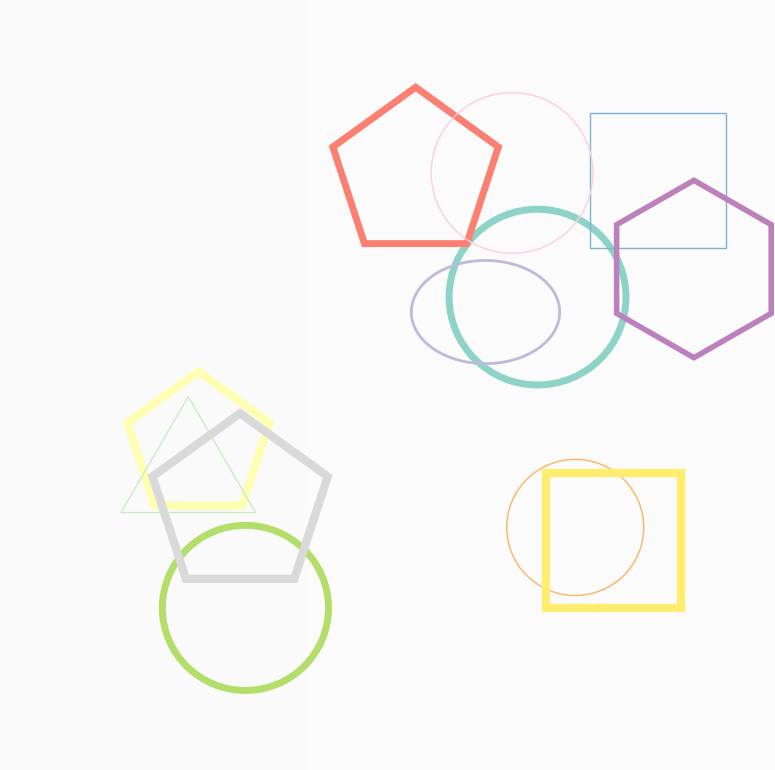[{"shape": "circle", "thickness": 2.5, "radius": 0.57, "center": [0.694, 0.614]}, {"shape": "pentagon", "thickness": 3, "radius": 0.48, "center": [0.256, 0.421]}, {"shape": "oval", "thickness": 1, "radius": 0.48, "center": [0.626, 0.595]}, {"shape": "pentagon", "thickness": 2.5, "radius": 0.56, "center": [0.536, 0.774]}, {"shape": "square", "thickness": 0.5, "radius": 0.44, "center": [0.849, 0.765]}, {"shape": "circle", "thickness": 0.5, "radius": 0.44, "center": [0.742, 0.315]}, {"shape": "circle", "thickness": 2.5, "radius": 0.54, "center": [0.317, 0.211]}, {"shape": "circle", "thickness": 0.5, "radius": 0.52, "center": [0.661, 0.775]}, {"shape": "pentagon", "thickness": 3, "radius": 0.59, "center": [0.31, 0.344]}, {"shape": "hexagon", "thickness": 2, "radius": 0.58, "center": [0.895, 0.651]}, {"shape": "triangle", "thickness": 0.5, "radius": 0.5, "center": [0.243, 0.384]}, {"shape": "square", "thickness": 3, "radius": 0.44, "center": [0.792, 0.298]}]